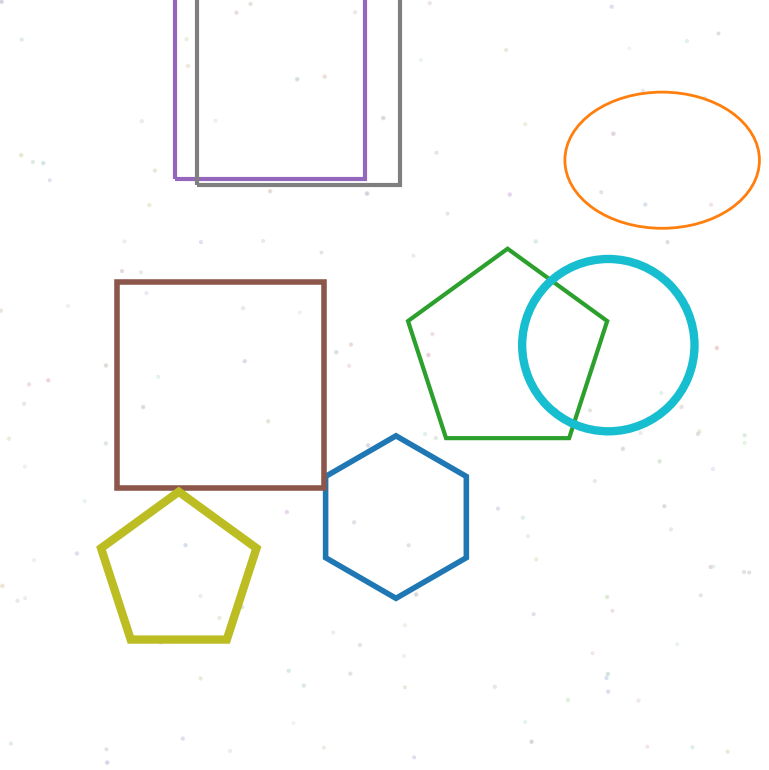[{"shape": "hexagon", "thickness": 2, "radius": 0.53, "center": [0.514, 0.328]}, {"shape": "oval", "thickness": 1, "radius": 0.63, "center": [0.86, 0.792]}, {"shape": "pentagon", "thickness": 1.5, "radius": 0.68, "center": [0.659, 0.541]}, {"shape": "square", "thickness": 1.5, "radius": 0.62, "center": [0.351, 0.891]}, {"shape": "square", "thickness": 2, "radius": 0.67, "center": [0.286, 0.5]}, {"shape": "square", "thickness": 1.5, "radius": 0.66, "center": [0.388, 0.892]}, {"shape": "pentagon", "thickness": 3, "radius": 0.53, "center": [0.232, 0.255]}, {"shape": "circle", "thickness": 3, "radius": 0.56, "center": [0.79, 0.552]}]